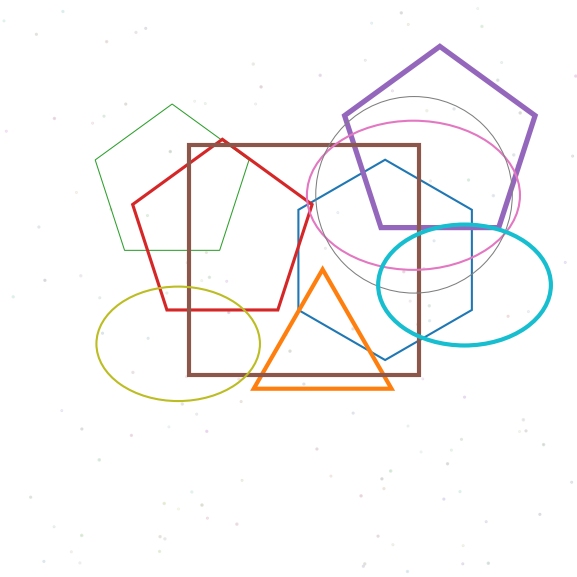[{"shape": "hexagon", "thickness": 1, "radius": 0.87, "center": [0.667, 0.549]}, {"shape": "triangle", "thickness": 2, "radius": 0.69, "center": [0.559, 0.395]}, {"shape": "pentagon", "thickness": 0.5, "radius": 0.7, "center": [0.298, 0.679]}, {"shape": "pentagon", "thickness": 1.5, "radius": 0.82, "center": [0.385, 0.595]}, {"shape": "pentagon", "thickness": 2.5, "radius": 0.87, "center": [0.762, 0.745]}, {"shape": "square", "thickness": 2, "radius": 0.99, "center": [0.527, 0.549]}, {"shape": "oval", "thickness": 1, "radius": 0.92, "center": [0.716, 0.661]}, {"shape": "circle", "thickness": 0.5, "radius": 0.85, "center": [0.717, 0.662]}, {"shape": "oval", "thickness": 1, "radius": 0.71, "center": [0.309, 0.404]}, {"shape": "oval", "thickness": 2, "radius": 0.75, "center": [0.804, 0.506]}]